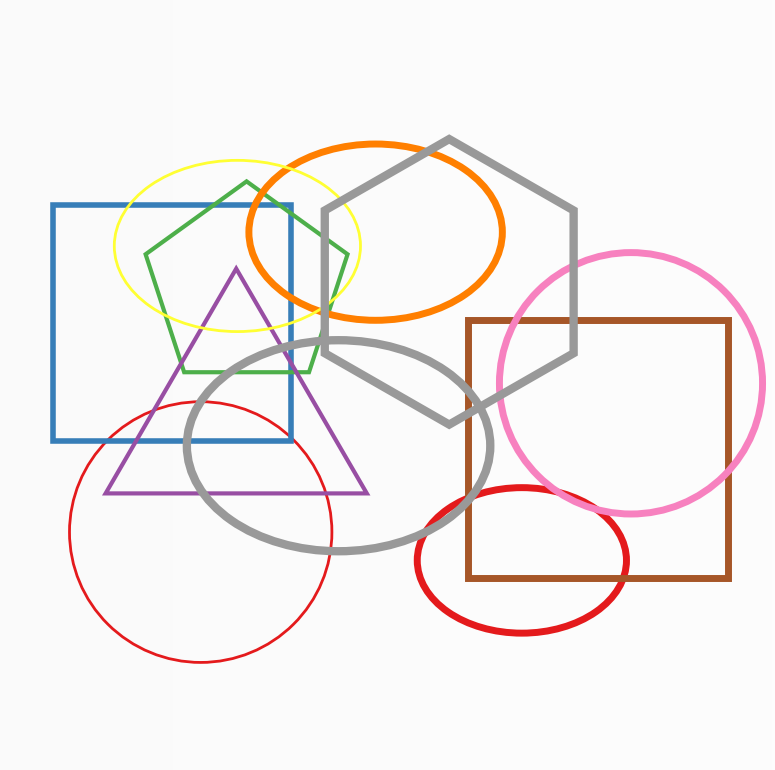[{"shape": "oval", "thickness": 2.5, "radius": 0.67, "center": [0.673, 0.272]}, {"shape": "circle", "thickness": 1, "radius": 0.85, "center": [0.259, 0.309]}, {"shape": "square", "thickness": 2, "radius": 0.77, "center": [0.222, 0.58]}, {"shape": "pentagon", "thickness": 1.5, "radius": 0.69, "center": [0.318, 0.627]}, {"shape": "triangle", "thickness": 1.5, "radius": 0.97, "center": [0.305, 0.456]}, {"shape": "oval", "thickness": 2.5, "radius": 0.82, "center": [0.485, 0.698]}, {"shape": "oval", "thickness": 1, "radius": 0.79, "center": [0.306, 0.681]}, {"shape": "square", "thickness": 2.5, "radius": 0.84, "center": [0.772, 0.417]}, {"shape": "circle", "thickness": 2.5, "radius": 0.85, "center": [0.814, 0.502]}, {"shape": "oval", "thickness": 3, "radius": 0.98, "center": [0.437, 0.421]}, {"shape": "hexagon", "thickness": 3, "radius": 0.93, "center": [0.58, 0.634]}]